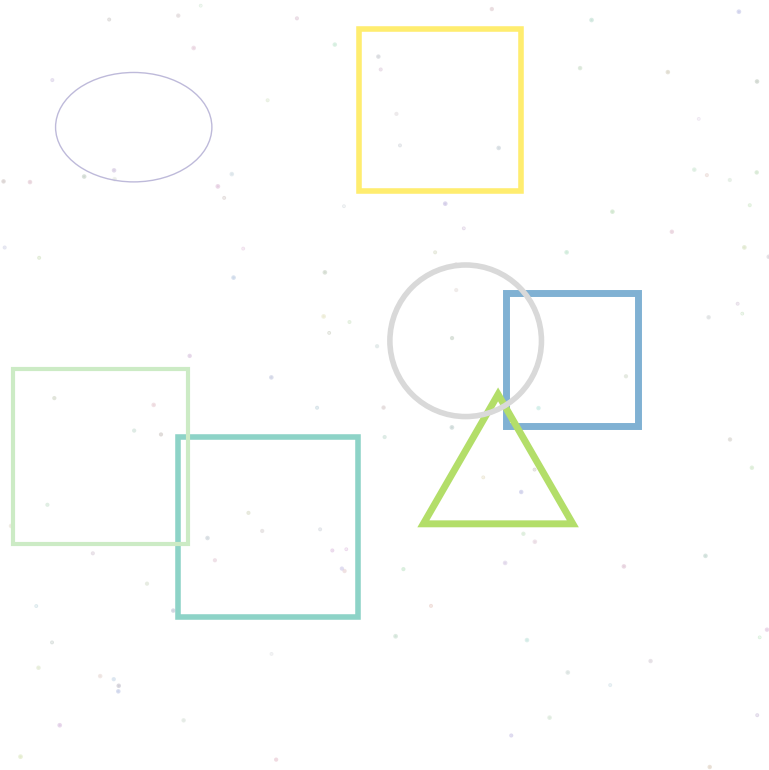[{"shape": "square", "thickness": 2, "radius": 0.58, "center": [0.348, 0.315]}, {"shape": "oval", "thickness": 0.5, "radius": 0.51, "center": [0.174, 0.835]}, {"shape": "square", "thickness": 2.5, "radius": 0.43, "center": [0.743, 0.533]}, {"shape": "triangle", "thickness": 2.5, "radius": 0.56, "center": [0.647, 0.376]}, {"shape": "circle", "thickness": 2, "radius": 0.49, "center": [0.605, 0.557]}, {"shape": "square", "thickness": 1.5, "radius": 0.57, "center": [0.131, 0.407]}, {"shape": "square", "thickness": 2, "radius": 0.53, "center": [0.572, 0.857]}]